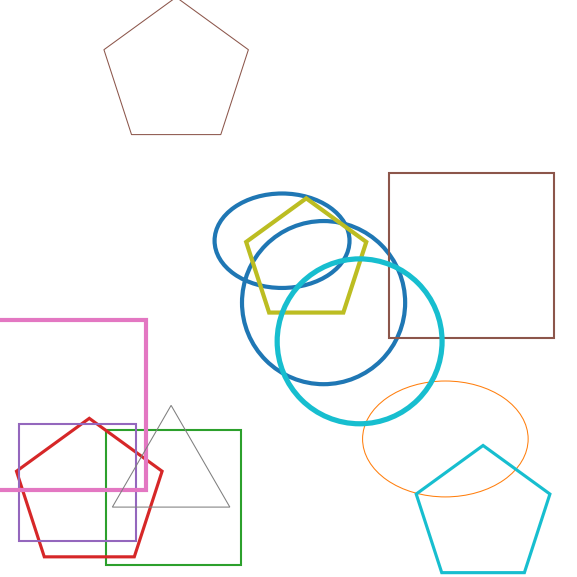[{"shape": "oval", "thickness": 2, "radius": 0.58, "center": [0.488, 0.582]}, {"shape": "circle", "thickness": 2, "radius": 0.71, "center": [0.56, 0.475]}, {"shape": "oval", "thickness": 0.5, "radius": 0.72, "center": [0.771, 0.239]}, {"shape": "square", "thickness": 1, "radius": 0.58, "center": [0.301, 0.138]}, {"shape": "pentagon", "thickness": 1.5, "radius": 0.66, "center": [0.155, 0.142]}, {"shape": "square", "thickness": 1, "radius": 0.51, "center": [0.134, 0.163]}, {"shape": "pentagon", "thickness": 0.5, "radius": 0.66, "center": [0.305, 0.872]}, {"shape": "square", "thickness": 1, "radius": 0.71, "center": [0.816, 0.557]}, {"shape": "square", "thickness": 2, "radius": 0.74, "center": [0.105, 0.298]}, {"shape": "triangle", "thickness": 0.5, "radius": 0.59, "center": [0.296, 0.18]}, {"shape": "pentagon", "thickness": 2, "radius": 0.55, "center": [0.53, 0.546]}, {"shape": "circle", "thickness": 2.5, "radius": 0.71, "center": [0.623, 0.408]}, {"shape": "pentagon", "thickness": 1.5, "radius": 0.61, "center": [0.836, 0.106]}]